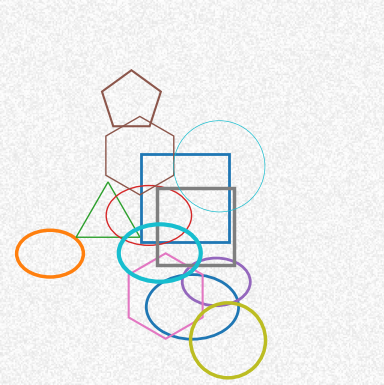[{"shape": "square", "thickness": 2, "radius": 0.57, "center": [0.48, 0.485]}, {"shape": "oval", "thickness": 2, "radius": 0.6, "center": [0.5, 0.203]}, {"shape": "oval", "thickness": 2.5, "radius": 0.43, "center": [0.13, 0.341]}, {"shape": "triangle", "thickness": 1, "radius": 0.48, "center": [0.281, 0.432]}, {"shape": "oval", "thickness": 1, "radius": 0.55, "center": [0.387, 0.44]}, {"shape": "oval", "thickness": 2, "radius": 0.44, "center": [0.562, 0.268]}, {"shape": "pentagon", "thickness": 1.5, "radius": 0.4, "center": [0.341, 0.737]}, {"shape": "hexagon", "thickness": 1, "radius": 0.51, "center": [0.363, 0.596]}, {"shape": "hexagon", "thickness": 1.5, "radius": 0.55, "center": [0.43, 0.231]}, {"shape": "square", "thickness": 2.5, "radius": 0.49, "center": [0.508, 0.412]}, {"shape": "circle", "thickness": 2.5, "radius": 0.49, "center": [0.592, 0.116]}, {"shape": "circle", "thickness": 0.5, "radius": 0.59, "center": [0.57, 0.568]}, {"shape": "oval", "thickness": 3, "radius": 0.53, "center": [0.415, 0.343]}]